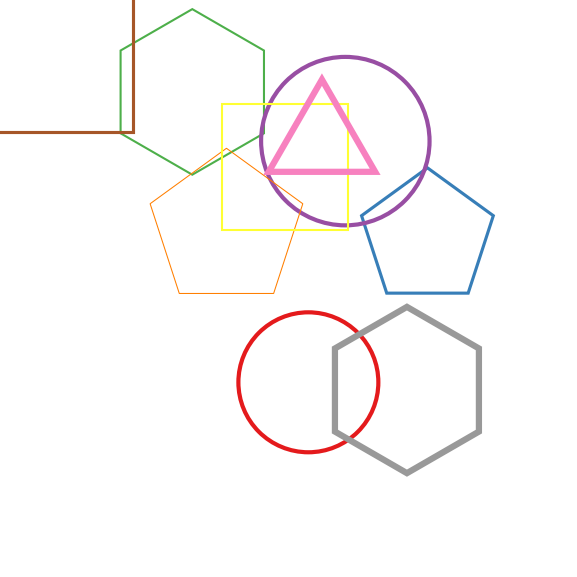[{"shape": "circle", "thickness": 2, "radius": 0.61, "center": [0.534, 0.337]}, {"shape": "pentagon", "thickness": 1.5, "radius": 0.6, "center": [0.74, 0.589]}, {"shape": "hexagon", "thickness": 1, "radius": 0.72, "center": [0.333, 0.84]}, {"shape": "circle", "thickness": 2, "radius": 0.73, "center": [0.598, 0.755]}, {"shape": "pentagon", "thickness": 0.5, "radius": 0.69, "center": [0.392, 0.603]}, {"shape": "square", "thickness": 1, "radius": 0.55, "center": [0.493, 0.709]}, {"shape": "square", "thickness": 1.5, "radius": 0.59, "center": [0.112, 0.889]}, {"shape": "triangle", "thickness": 3, "radius": 0.53, "center": [0.557, 0.755]}, {"shape": "hexagon", "thickness": 3, "radius": 0.72, "center": [0.705, 0.324]}]